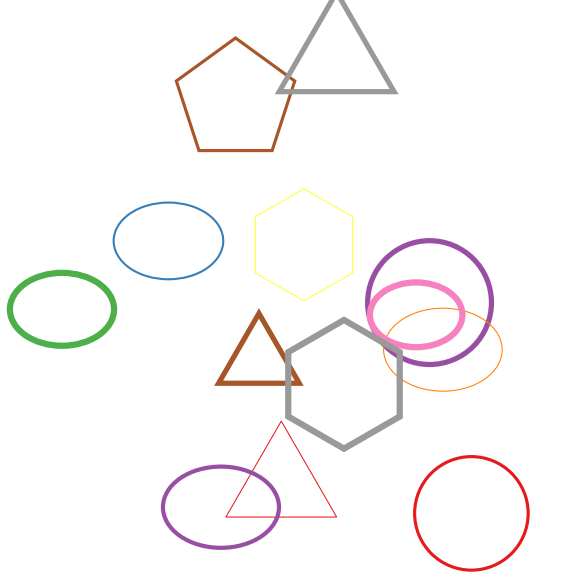[{"shape": "triangle", "thickness": 0.5, "radius": 0.55, "center": [0.487, 0.159]}, {"shape": "circle", "thickness": 1.5, "radius": 0.49, "center": [0.816, 0.11]}, {"shape": "oval", "thickness": 1, "radius": 0.47, "center": [0.292, 0.582]}, {"shape": "oval", "thickness": 3, "radius": 0.45, "center": [0.107, 0.464]}, {"shape": "circle", "thickness": 2.5, "radius": 0.54, "center": [0.744, 0.475]}, {"shape": "oval", "thickness": 2, "radius": 0.5, "center": [0.383, 0.121]}, {"shape": "oval", "thickness": 0.5, "radius": 0.51, "center": [0.767, 0.394]}, {"shape": "hexagon", "thickness": 0.5, "radius": 0.49, "center": [0.526, 0.575]}, {"shape": "triangle", "thickness": 2.5, "radius": 0.4, "center": [0.448, 0.376]}, {"shape": "pentagon", "thickness": 1.5, "radius": 0.54, "center": [0.408, 0.826]}, {"shape": "oval", "thickness": 3, "radius": 0.4, "center": [0.721, 0.454]}, {"shape": "hexagon", "thickness": 3, "radius": 0.56, "center": [0.596, 0.334]}, {"shape": "triangle", "thickness": 2.5, "radius": 0.57, "center": [0.583, 0.898]}]